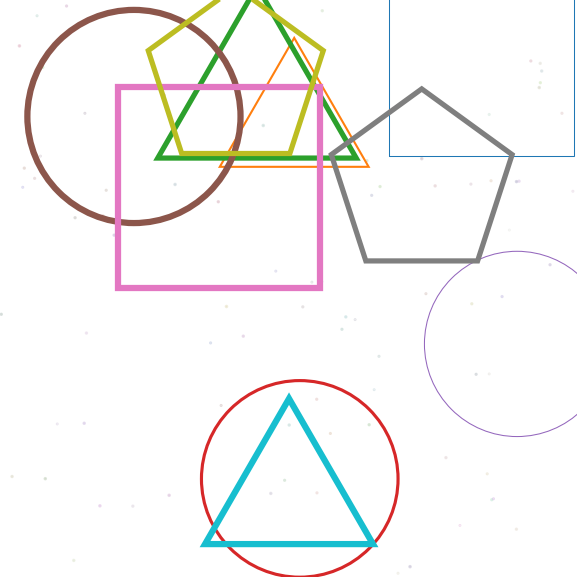[{"shape": "square", "thickness": 0.5, "radius": 0.8, "center": [0.834, 0.89]}, {"shape": "triangle", "thickness": 1, "radius": 0.74, "center": [0.509, 0.785]}, {"shape": "triangle", "thickness": 2.5, "radius": 0.99, "center": [0.445, 0.825]}, {"shape": "circle", "thickness": 1.5, "radius": 0.85, "center": [0.519, 0.17]}, {"shape": "circle", "thickness": 0.5, "radius": 0.8, "center": [0.895, 0.404]}, {"shape": "circle", "thickness": 3, "radius": 0.92, "center": [0.232, 0.797]}, {"shape": "square", "thickness": 3, "radius": 0.87, "center": [0.38, 0.674]}, {"shape": "pentagon", "thickness": 2.5, "radius": 0.82, "center": [0.73, 0.681]}, {"shape": "pentagon", "thickness": 2.5, "radius": 0.8, "center": [0.408, 0.862]}, {"shape": "triangle", "thickness": 3, "radius": 0.84, "center": [0.5, 0.141]}]